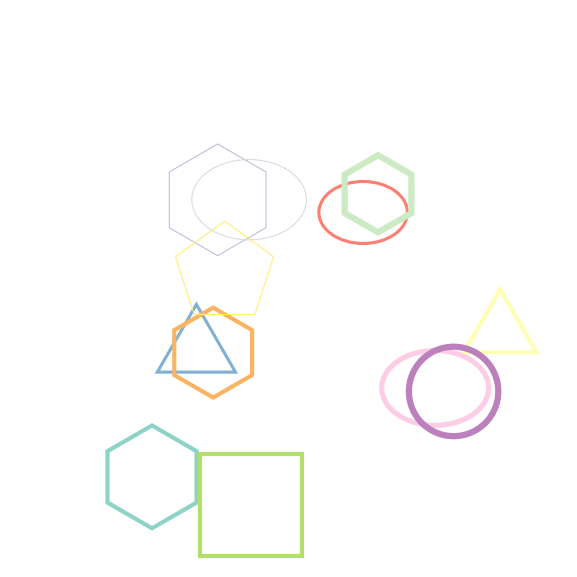[{"shape": "hexagon", "thickness": 2, "radius": 0.45, "center": [0.263, 0.173]}, {"shape": "triangle", "thickness": 2, "radius": 0.36, "center": [0.866, 0.425]}, {"shape": "hexagon", "thickness": 0.5, "radius": 0.48, "center": [0.377, 0.653]}, {"shape": "oval", "thickness": 1.5, "radius": 0.38, "center": [0.629, 0.631]}, {"shape": "triangle", "thickness": 1.5, "radius": 0.39, "center": [0.34, 0.394]}, {"shape": "hexagon", "thickness": 2, "radius": 0.39, "center": [0.369, 0.389]}, {"shape": "square", "thickness": 2, "radius": 0.44, "center": [0.435, 0.125]}, {"shape": "oval", "thickness": 2.5, "radius": 0.46, "center": [0.753, 0.327]}, {"shape": "oval", "thickness": 0.5, "radius": 0.5, "center": [0.431, 0.653]}, {"shape": "circle", "thickness": 3, "radius": 0.39, "center": [0.785, 0.321]}, {"shape": "hexagon", "thickness": 3, "radius": 0.33, "center": [0.655, 0.664]}, {"shape": "pentagon", "thickness": 0.5, "radius": 0.45, "center": [0.389, 0.527]}]